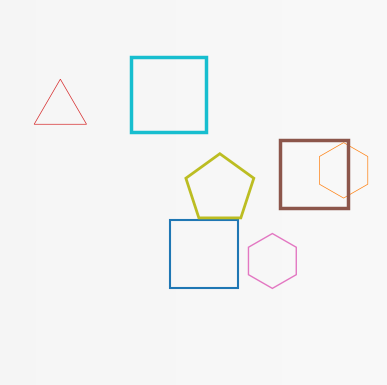[{"shape": "square", "thickness": 1.5, "radius": 0.44, "center": [0.527, 0.341]}, {"shape": "hexagon", "thickness": 0.5, "radius": 0.36, "center": [0.887, 0.558]}, {"shape": "triangle", "thickness": 0.5, "radius": 0.39, "center": [0.156, 0.716]}, {"shape": "square", "thickness": 2.5, "radius": 0.44, "center": [0.81, 0.547]}, {"shape": "hexagon", "thickness": 1, "radius": 0.36, "center": [0.703, 0.322]}, {"shape": "pentagon", "thickness": 2, "radius": 0.46, "center": [0.567, 0.509]}, {"shape": "square", "thickness": 2.5, "radius": 0.48, "center": [0.434, 0.754]}]